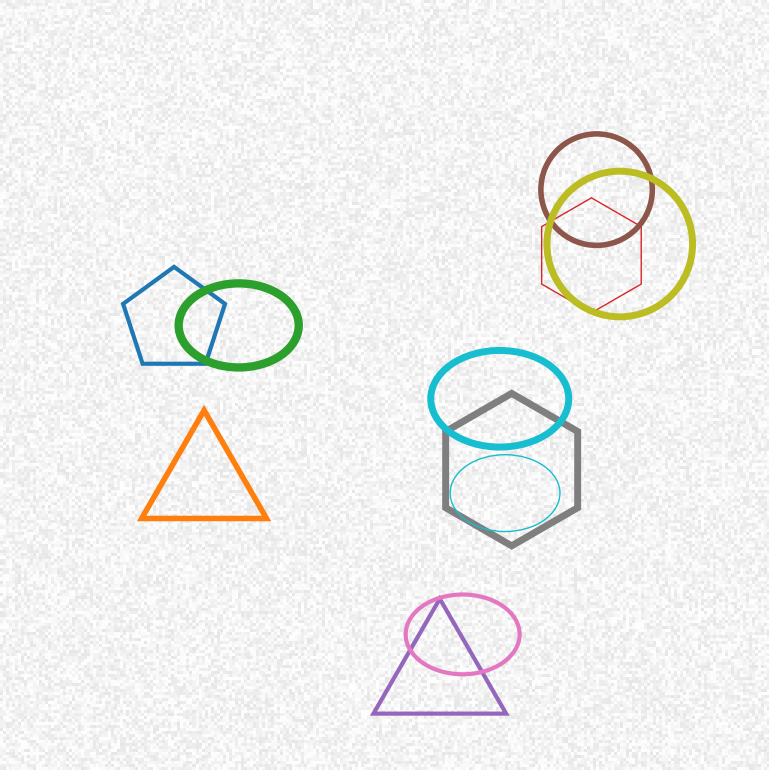[{"shape": "pentagon", "thickness": 1.5, "radius": 0.35, "center": [0.226, 0.584]}, {"shape": "triangle", "thickness": 2, "radius": 0.47, "center": [0.265, 0.373]}, {"shape": "oval", "thickness": 3, "radius": 0.39, "center": [0.31, 0.577]}, {"shape": "hexagon", "thickness": 0.5, "radius": 0.37, "center": [0.768, 0.668]}, {"shape": "triangle", "thickness": 1.5, "radius": 0.5, "center": [0.571, 0.123]}, {"shape": "circle", "thickness": 2, "radius": 0.36, "center": [0.775, 0.754]}, {"shape": "oval", "thickness": 1.5, "radius": 0.37, "center": [0.601, 0.176]}, {"shape": "hexagon", "thickness": 2.5, "radius": 0.49, "center": [0.665, 0.39]}, {"shape": "circle", "thickness": 2.5, "radius": 0.47, "center": [0.805, 0.683]}, {"shape": "oval", "thickness": 0.5, "radius": 0.36, "center": [0.656, 0.36]}, {"shape": "oval", "thickness": 2.5, "radius": 0.45, "center": [0.649, 0.482]}]